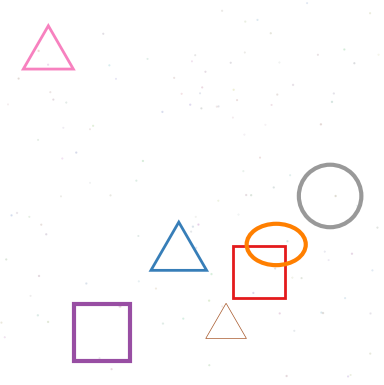[{"shape": "square", "thickness": 2, "radius": 0.34, "center": [0.673, 0.294]}, {"shape": "triangle", "thickness": 2, "radius": 0.42, "center": [0.464, 0.34]}, {"shape": "square", "thickness": 3, "radius": 0.37, "center": [0.265, 0.136]}, {"shape": "oval", "thickness": 3, "radius": 0.38, "center": [0.717, 0.365]}, {"shape": "triangle", "thickness": 0.5, "radius": 0.31, "center": [0.587, 0.151]}, {"shape": "triangle", "thickness": 2, "radius": 0.37, "center": [0.126, 0.858]}, {"shape": "circle", "thickness": 3, "radius": 0.41, "center": [0.857, 0.491]}]